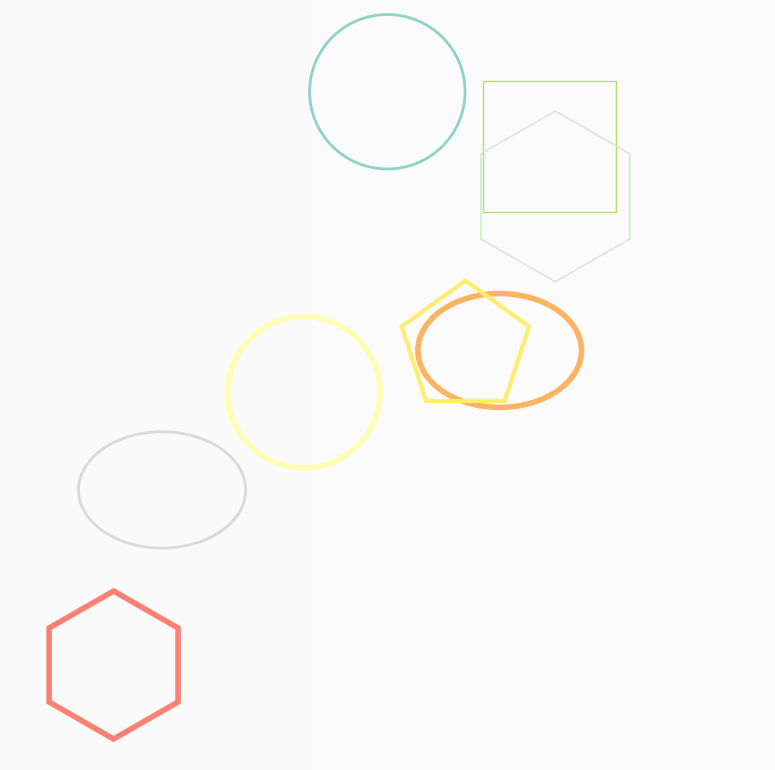[{"shape": "circle", "thickness": 1, "radius": 0.5, "center": [0.5, 0.881]}, {"shape": "circle", "thickness": 2, "radius": 0.49, "center": [0.392, 0.491]}, {"shape": "hexagon", "thickness": 2, "radius": 0.48, "center": [0.147, 0.136]}, {"shape": "oval", "thickness": 2, "radius": 0.53, "center": [0.645, 0.545]}, {"shape": "square", "thickness": 0.5, "radius": 0.43, "center": [0.709, 0.81]}, {"shape": "oval", "thickness": 1, "radius": 0.54, "center": [0.209, 0.364]}, {"shape": "hexagon", "thickness": 0.5, "radius": 0.55, "center": [0.717, 0.745]}, {"shape": "pentagon", "thickness": 1.5, "radius": 0.43, "center": [0.601, 0.549]}]